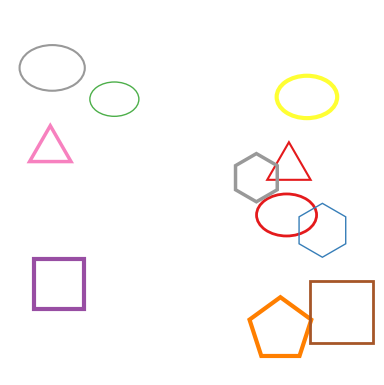[{"shape": "triangle", "thickness": 1.5, "radius": 0.33, "center": [0.75, 0.565]}, {"shape": "oval", "thickness": 2, "radius": 0.39, "center": [0.744, 0.442]}, {"shape": "hexagon", "thickness": 1, "radius": 0.35, "center": [0.837, 0.402]}, {"shape": "oval", "thickness": 1, "radius": 0.32, "center": [0.297, 0.742]}, {"shape": "square", "thickness": 3, "radius": 0.33, "center": [0.153, 0.262]}, {"shape": "pentagon", "thickness": 3, "radius": 0.42, "center": [0.728, 0.144]}, {"shape": "oval", "thickness": 3, "radius": 0.39, "center": [0.797, 0.748]}, {"shape": "square", "thickness": 2, "radius": 0.41, "center": [0.887, 0.19]}, {"shape": "triangle", "thickness": 2.5, "radius": 0.31, "center": [0.131, 0.611]}, {"shape": "hexagon", "thickness": 2.5, "radius": 0.31, "center": [0.666, 0.538]}, {"shape": "oval", "thickness": 1.5, "radius": 0.42, "center": [0.136, 0.824]}]